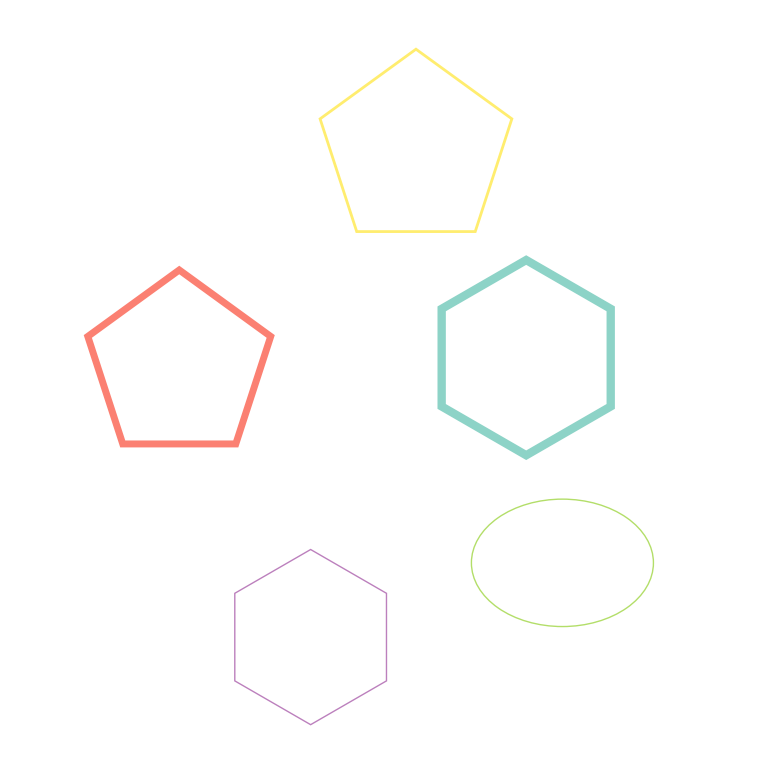[{"shape": "hexagon", "thickness": 3, "radius": 0.63, "center": [0.683, 0.536]}, {"shape": "pentagon", "thickness": 2.5, "radius": 0.62, "center": [0.233, 0.524]}, {"shape": "oval", "thickness": 0.5, "radius": 0.59, "center": [0.73, 0.269]}, {"shape": "hexagon", "thickness": 0.5, "radius": 0.57, "center": [0.403, 0.173]}, {"shape": "pentagon", "thickness": 1, "radius": 0.65, "center": [0.54, 0.805]}]